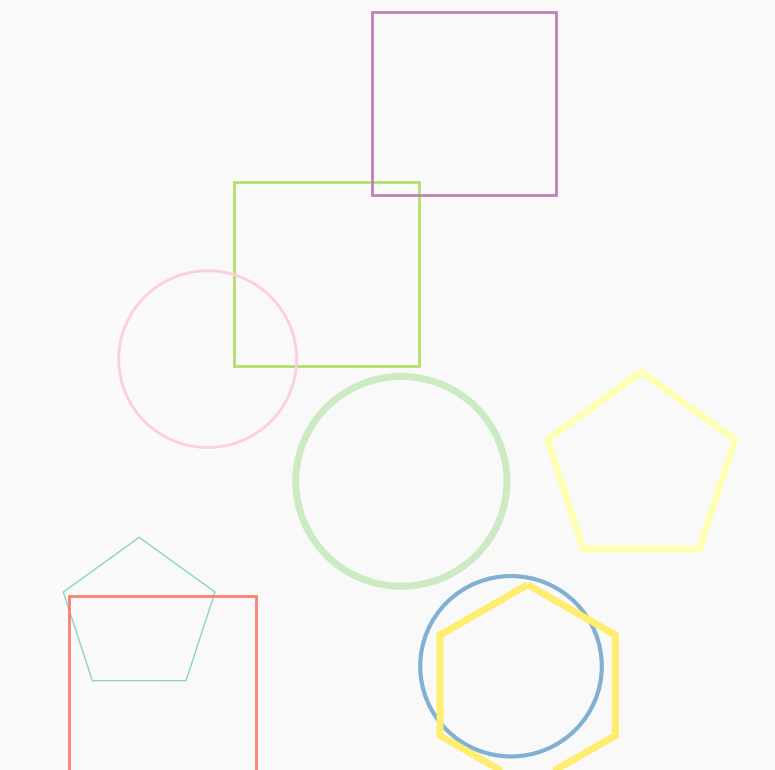[{"shape": "pentagon", "thickness": 0.5, "radius": 0.51, "center": [0.18, 0.199]}, {"shape": "pentagon", "thickness": 2.5, "radius": 0.64, "center": [0.827, 0.39]}, {"shape": "square", "thickness": 1, "radius": 0.6, "center": [0.21, 0.105]}, {"shape": "circle", "thickness": 1.5, "radius": 0.59, "center": [0.659, 0.135]}, {"shape": "square", "thickness": 1, "radius": 0.6, "center": [0.421, 0.644]}, {"shape": "circle", "thickness": 1, "radius": 0.57, "center": [0.268, 0.534]}, {"shape": "square", "thickness": 1, "radius": 0.59, "center": [0.599, 0.866]}, {"shape": "circle", "thickness": 2.5, "radius": 0.68, "center": [0.518, 0.375]}, {"shape": "hexagon", "thickness": 2.5, "radius": 0.65, "center": [0.681, 0.11]}]